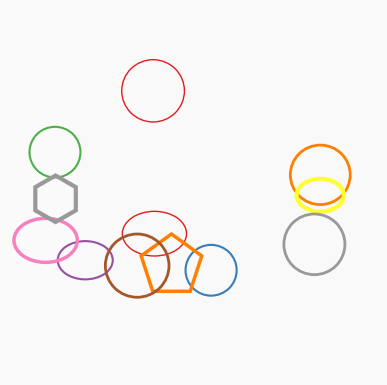[{"shape": "oval", "thickness": 1, "radius": 0.41, "center": [0.399, 0.393]}, {"shape": "circle", "thickness": 1, "radius": 0.4, "center": [0.395, 0.764]}, {"shape": "circle", "thickness": 1.5, "radius": 0.33, "center": [0.545, 0.298]}, {"shape": "circle", "thickness": 1.5, "radius": 0.33, "center": [0.142, 0.605]}, {"shape": "oval", "thickness": 1.5, "radius": 0.35, "center": [0.22, 0.324]}, {"shape": "circle", "thickness": 2, "radius": 0.39, "center": [0.827, 0.546]}, {"shape": "pentagon", "thickness": 2.5, "radius": 0.41, "center": [0.442, 0.31]}, {"shape": "oval", "thickness": 3, "radius": 0.3, "center": [0.826, 0.493]}, {"shape": "circle", "thickness": 2, "radius": 0.41, "center": [0.354, 0.31]}, {"shape": "oval", "thickness": 2.5, "radius": 0.41, "center": [0.118, 0.376]}, {"shape": "circle", "thickness": 2, "radius": 0.39, "center": [0.811, 0.365]}, {"shape": "hexagon", "thickness": 3, "radius": 0.3, "center": [0.143, 0.484]}]